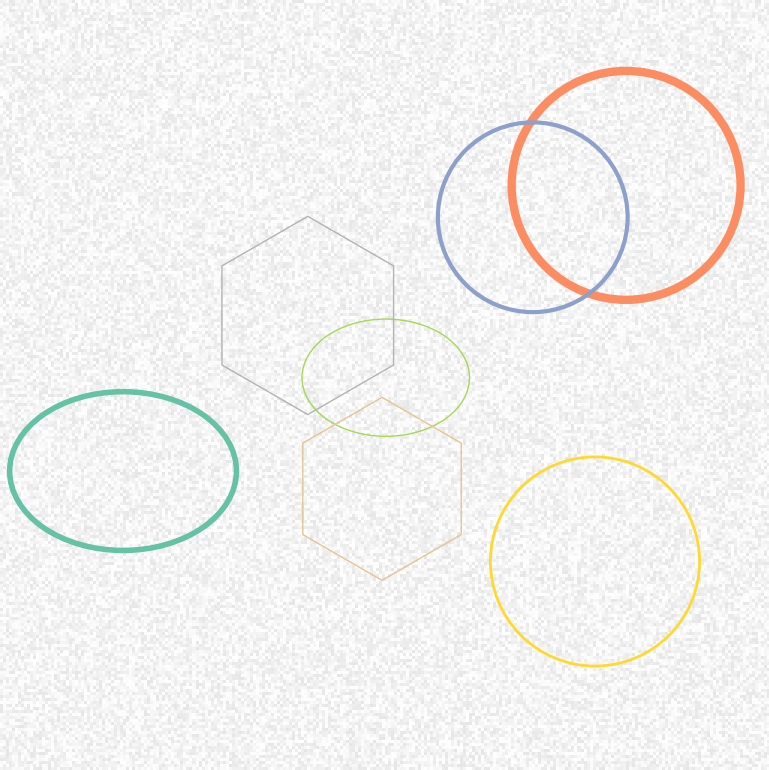[{"shape": "oval", "thickness": 2, "radius": 0.74, "center": [0.16, 0.388]}, {"shape": "circle", "thickness": 3, "radius": 0.74, "center": [0.813, 0.759]}, {"shape": "circle", "thickness": 1.5, "radius": 0.62, "center": [0.692, 0.718]}, {"shape": "oval", "thickness": 0.5, "radius": 0.54, "center": [0.501, 0.509]}, {"shape": "circle", "thickness": 1, "radius": 0.68, "center": [0.773, 0.271]}, {"shape": "hexagon", "thickness": 0.5, "radius": 0.59, "center": [0.496, 0.365]}, {"shape": "hexagon", "thickness": 0.5, "radius": 0.64, "center": [0.4, 0.59]}]